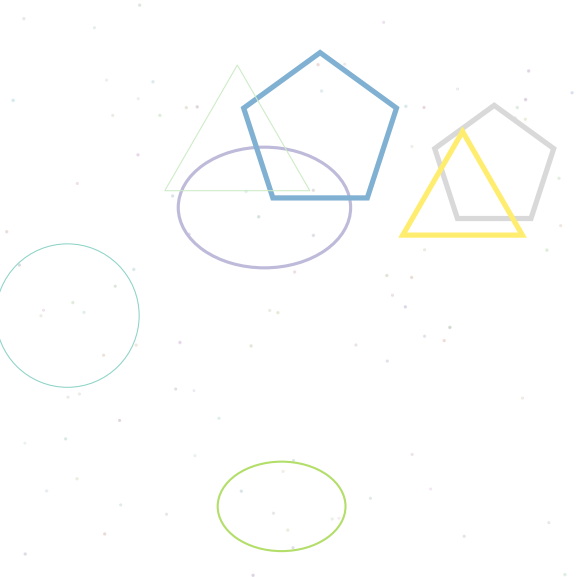[{"shape": "circle", "thickness": 0.5, "radius": 0.62, "center": [0.117, 0.453]}, {"shape": "oval", "thickness": 1.5, "radius": 0.75, "center": [0.458, 0.64]}, {"shape": "pentagon", "thickness": 2.5, "radius": 0.7, "center": [0.554, 0.769]}, {"shape": "oval", "thickness": 1, "radius": 0.55, "center": [0.488, 0.122]}, {"shape": "pentagon", "thickness": 2.5, "radius": 0.54, "center": [0.856, 0.708]}, {"shape": "triangle", "thickness": 0.5, "radius": 0.73, "center": [0.411, 0.741]}, {"shape": "triangle", "thickness": 2.5, "radius": 0.6, "center": [0.801, 0.652]}]